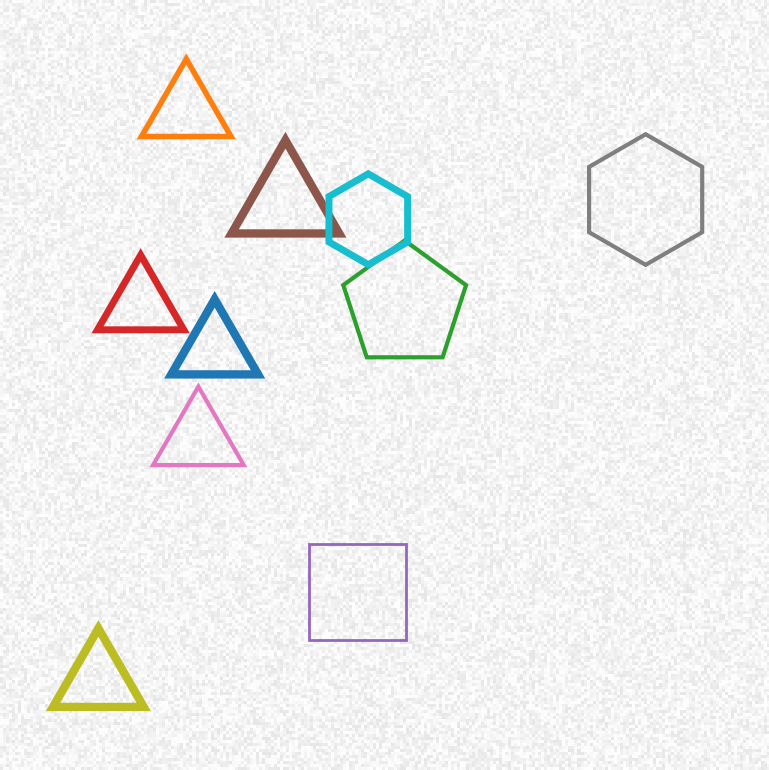[{"shape": "triangle", "thickness": 3, "radius": 0.33, "center": [0.279, 0.546]}, {"shape": "triangle", "thickness": 2, "radius": 0.34, "center": [0.242, 0.856]}, {"shape": "pentagon", "thickness": 1.5, "radius": 0.42, "center": [0.526, 0.604]}, {"shape": "triangle", "thickness": 2.5, "radius": 0.32, "center": [0.183, 0.604]}, {"shape": "square", "thickness": 1, "radius": 0.31, "center": [0.464, 0.231]}, {"shape": "triangle", "thickness": 3, "radius": 0.4, "center": [0.371, 0.737]}, {"shape": "triangle", "thickness": 1.5, "radius": 0.34, "center": [0.258, 0.43]}, {"shape": "hexagon", "thickness": 1.5, "radius": 0.42, "center": [0.838, 0.741]}, {"shape": "triangle", "thickness": 3, "radius": 0.34, "center": [0.128, 0.116]}, {"shape": "hexagon", "thickness": 2.5, "radius": 0.29, "center": [0.478, 0.715]}]